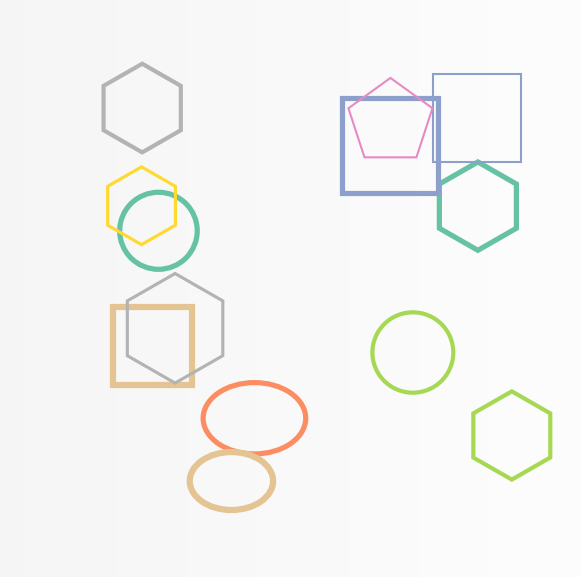[{"shape": "circle", "thickness": 2.5, "radius": 0.33, "center": [0.273, 0.599]}, {"shape": "hexagon", "thickness": 2.5, "radius": 0.38, "center": [0.822, 0.642]}, {"shape": "oval", "thickness": 2.5, "radius": 0.44, "center": [0.438, 0.275]}, {"shape": "square", "thickness": 1, "radius": 0.38, "center": [0.821, 0.795]}, {"shape": "square", "thickness": 2.5, "radius": 0.41, "center": [0.671, 0.748]}, {"shape": "pentagon", "thickness": 1, "radius": 0.38, "center": [0.672, 0.788]}, {"shape": "circle", "thickness": 2, "radius": 0.35, "center": [0.71, 0.389]}, {"shape": "hexagon", "thickness": 2, "radius": 0.38, "center": [0.881, 0.245]}, {"shape": "hexagon", "thickness": 1.5, "radius": 0.34, "center": [0.243, 0.643]}, {"shape": "square", "thickness": 3, "radius": 0.34, "center": [0.263, 0.4]}, {"shape": "oval", "thickness": 3, "radius": 0.36, "center": [0.398, 0.166]}, {"shape": "hexagon", "thickness": 1.5, "radius": 0.47, "center": [0.301, 0.431]}, {"shape": "hexagon", "thickness": 2, "radius": 0.38, "center": [0.245, 0.812]}]